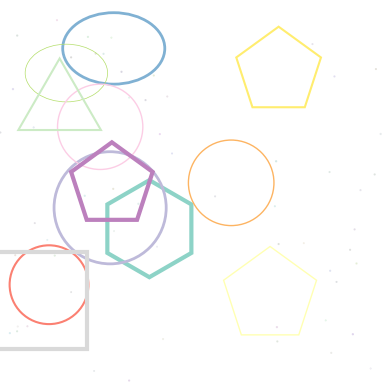[{"shape": "hexagon", "thickness": 3, "radius": 0.63, "center": [0.388, 0.406]}, {"shape": "pentagon", "thickness": 1, "radius": 0.63, "center": [0.701, 0.233]}, {"shape": "circle", "thickness": 2, "radius": 0.73, "center": [0.286, 0.46]}, {"shape": "circle", "thickness": 1.5, "radius": 0.51, "center": [0.127, 0.26]}, {"shape": "oval", "thickness": 2, "radius": 0.66, "center": [0.295, 0.874]}, {"shape": "circle", "thickness": 1, "radius": 0.56, "center": [0.6, 0.525]}, {"shape": "oval", "thickness": 0.5, "radius": 0.54, "center": [0.172, 0.81]}, {"shape": "circle", "thickness": 1, "radius": 0.55, "center": [0.26, 0.671]}, {"shape": "square", "thickness": 3, "radius": 0.62, "center": [0.102, 0.219]}, {"shape": "pentagon", "thickness": 3, "radius": 0.56, "center": [0.291, 0.519]}, {"shape": "triangle", "thickness": 1.5, "radius": 0.62, "center": [0.155, 0.724]}, {"shape": "pentagon", "thickness": 1.5, "radius": 0.58, "center": [0.724, 0.815]}]